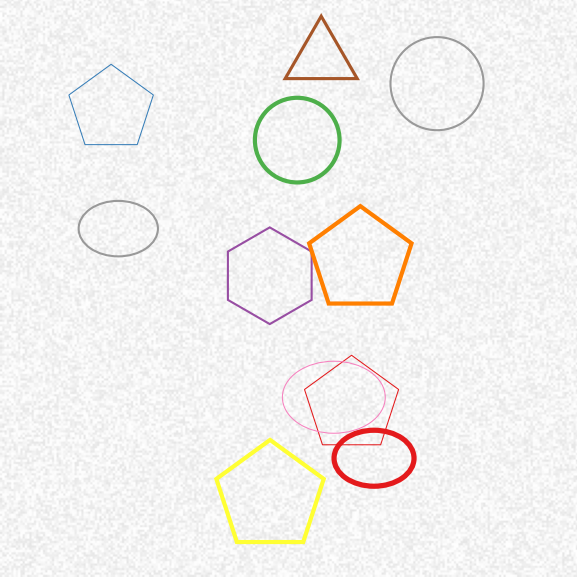[{"shape": "pentagon", "thickness": 0.5, "radius": 0.43, "center": [0.609, 0.298]}, {"shape": "oval", "thickness": 2.5, "radius": 0.35, "center": [0.648, 0.206]}, {"shape": "pentagon", "thickness": 0.5, "radius": 0.38, "center": [0.192, 0.811]}, {"shape": "circle", "thickness": 2, "radius": 0.37, "center": [0.515, 0.757]}, {"shape": "hexagon", "thickness": 1, "radius": 0.42, "center": [0.467, 0.522]}, {"shape": "pentagon", "thickness": 2, "radius": 0.47, "center": [0.624, 0.549]}, {"shape": "pentagon", "thickness": 2, "radius": 0.49, "center": [0.468, 0.14]}, {"shape": "triangle", "thickness": 1.5, "radius": 0.36, "center": [0.556, 0.899]}, {"shape": "oval", "thickness": 0.5, "radius": 0.45, "center": [0.578, 0.311]}, {"shape": "circle", "thickness": 1, "radius": 0.4, "center": [0.757, 0.854]}, {"shape": "oval", "thickness": 1, "radius": 0.34, "center": [0.205, 0.603]}]